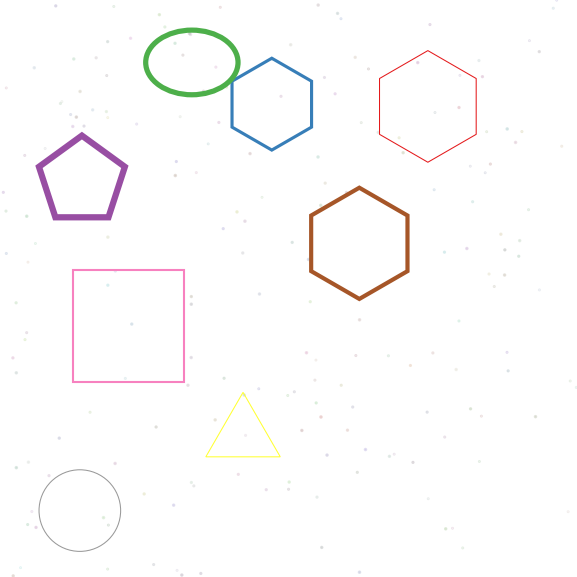[{"shape": "hexagon", "thickness": 0.5, "radius": 0.48, "center": [0.741, 0.815]}, {"shape": "hexagon", "thickness": 1.5, "radius": 0.4, "center": [0.471, 0.819]}, {"shape": "oval", "thickness": 2.5, "radius": 0.4, "center": [0.332, 0.891]}, {"shape": "pentagon", "thickness": 3, "radius": 0.39, "center": [0.142, 0.686]}, {"shape": "triangle", "thickness": 0.5, "radius": 0.37, "center": [0.421, 0.245]}, {"shape": "hexagon", "thickness": 2, "radius": 0.48, "center": [0.622, 0.578]}, {"shape": "square", "thickness": 1, "radius": 0.48, "center": [0.223, 0.434]}, {"shape": "circle", "thickness": 0.5, "radius": 0.35, "center": [0.138, 0.115]}]